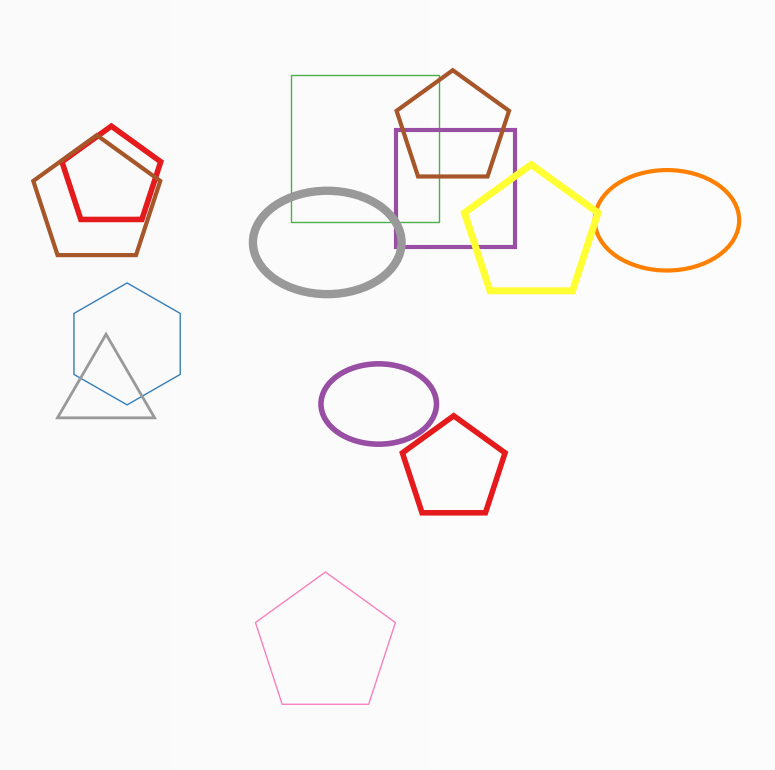[{"shape": "pentagon", "thickness": 2, "radius": 0.34, "center": [0.144, 0.769]}, {"shape": "pentagon", "thickness": 2, "radius": 0.35, "center": [0.585, 0.39]}, {"shape": "hexagon", "thickness": 0.5, "radius": 0.4, "center": [0.164, 0.553]}, {"shape": "square", "thickness": 0.5, "radius": 0.48, "center": [0.471, 0.807]}, {"shape": "oval", "thickness": 2, "radius": 0.37, "center": [0.489, 0.475]}, {"shape": "square", "thickness": 1.5, "radius": 0.38, "center": [0.588, 0.755]}, {"shape": "oval", "thickness": 1.5, "radius": 0.47, "center": [0.861, 0.714]}, {"shape": "pentagon", "thickness": 2.5, "radius": 0.45, "center": [0.685, 0.696]}, {"shape": "pentagon", "thickness": 1.5, "radius": 0.43, "center": [0.125, 0.738]}, {"shape": "pentagon", "thickness": 1.5, "radius": 0.38, "center": [0.584, 0.833]}, {"shape": "pentagon", "thickness": 0.5, "radius": 0.47, "center": [0.42, 0.162]}, {"shape": "oval", "thickness": 3, "radius": 0.48, "center": [0.422, 0.685]}, {"shape": "triangle", "thickness": 1, "radius": 0.36, "center": [0.137, 0.494]}]